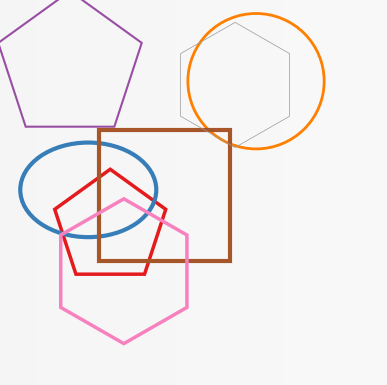[{"shape": "pentagon", "thickness": 2.5, "radius": 0.75, "center": [0.284, 0.41]}, {"shape": "oval", "thickness": 3, "radius": 0.88, "center": [0.228, 0.507]}, {"shape": "pentagon", "thickness": 1.5, "radius": 0.97, "center": [0.181, 0.828]}, {"shape": "circle", "thickness": 2, "radius": 0.88, "center": [0.661, 0.789]}, {"shape": "square", "thickness": 3, "radius": 0.85, "center": [0.425, 0.492]}, {"shape": "hexagon", "thickness": 2.5, "radius": 0.94, "center": [0.32, 0.296]}, {"shape": "hexagon", "thickness": 0.5, "radius": 0.81, "center": [0.607, 0.779]}]